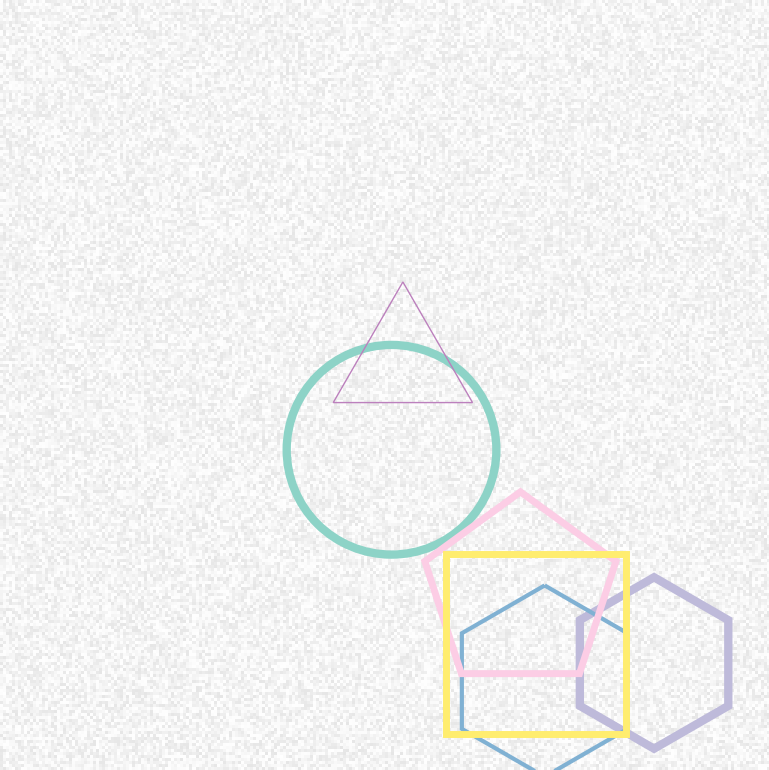[{"shape": "circle", "thickness": 3, "radius": 0.68, "center": [0.508, 0.416]}, {"shape": "hexagon", "thickness": 3, "radius": 0.56, "center": [0.849, 0.139]}, {"shape": "hexagon", "thickness": 1.5, "radius": 0.62, "center": [0.707, 0.115]}, {"shape": "pentagon", "thickness": 2.5, "radius": 0.65, "center": [0.676, 0.231]}, {"shape": "triangle", "thickness": 0.5, "radius": 0.52, "center": [0.523, 0.529]}, {"shape": "square", "thickness": 2.5, "radius": 0.58, "center": [0.696, 0.164]}]